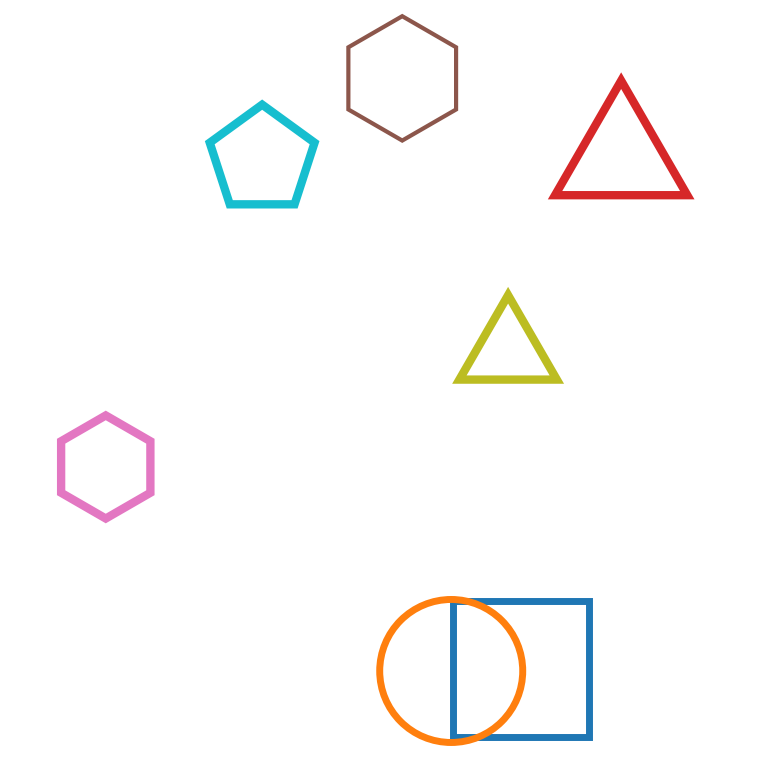[{"shape": "square", "thickness": 2.5, "radius": 0.44, "center": [0.677, 0.131]}, {"shape": "circle", "thickness": 2.5, "radius": 0.46, "center": [0.586, 0.129]}, {"shape": "triangle", "thickness": 3, "radius": 0.5, "center": [0.807, 0.796]}, {"shape": "hexagon", "thickness": 1.5, "radius": 0.4, "center": [0.522, 0.898]}, {"shape": "hexagon", "thickness": 3, "radius": 0.33, "center": [0.137, 0.394]}, {"shape": "triangle", "thickness": 3, "radius": 0.37, "center": [0.66, 0.544]}, {"shape": "pentagon", "thickness": 3, "radius": 0.36, "center": [0.34, 0.793]}]